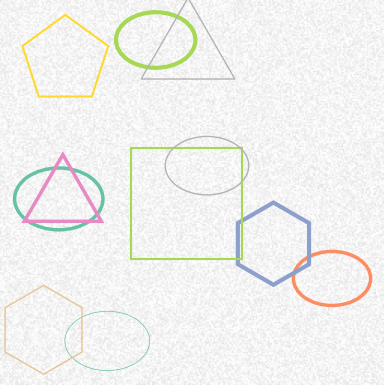[{"shape": "oval", "thickness": 0.5, "radius": 0.55, "center": [0.279, 0.114]}, {"shape": "oval", "thickness": 2.5, "radius": 0.57, "center": [0.153, 0.483]}, {"shape": "oval", "thickness": 2.5, "radius": 0.5, "center": [0.862, 0.277]}, {"shape": "hexagon", "thickness": 3, "radius": 0.53, "center": [0.71, 0.367]}, {"shape": "triangle", "thickness": 2.5, "radius": 0.58, "center": [0.163, 0.483]}, {"shape": "oval", "thickness": 3, "radius": 0.52, "center": [0.404, 0.896]}, {"shape": "square", "thickness": 1.5, "radius": 0.72, "center": [0.484, 0.471]}, {"shape": "pentagon", "thickness": 1.5, "radius": 0.59, "center": [0.17, 0.844]}, {"shape": "hexagon", "thickness": 1, "radius": 0.58, "center": [0.113, 0.143]}, {"shape": "triangle", "thickness": 1, "radius": 0.7, "center": [0.488, 0.865]}, {"shape": "oval", "thickness": 1, "radius": 0.54, "center": [0.538, 0.57]}]